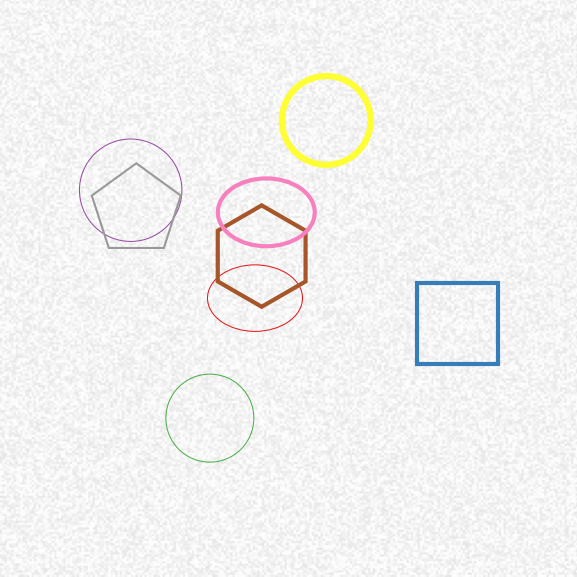[{"shape": "oval", "thickness": 0.5, "radius": 0.41, "center": [0.442, 0.483]}, {"shape": "square", "thickness": 2, "radius": 0.35, "center": [0.791, 0.438]}, {"shape": "circle", "thickness": 0.5, "radius": 0.38, "center": [0.363, 0.275]}, {"shape": "circle", "thickness": 0.5, "radius": 0.44, "center": [0.226, 0.67]}, {"shape": "circle", "thickness": 3, "radius": 0.38, "center": [0.565, 0.791]}, {"shape": "hexagon", "thickness": 2, "radius": 0.44, "center": [0.453, 0.556]}, {"shape": "oval", "thickness": 2, "radius": 0.42, "center": [0.461, 0.631]}, {"shape": "pentagon", "thickness": 1, "radius": 0.41, "center": [0.236, 0.635]}]